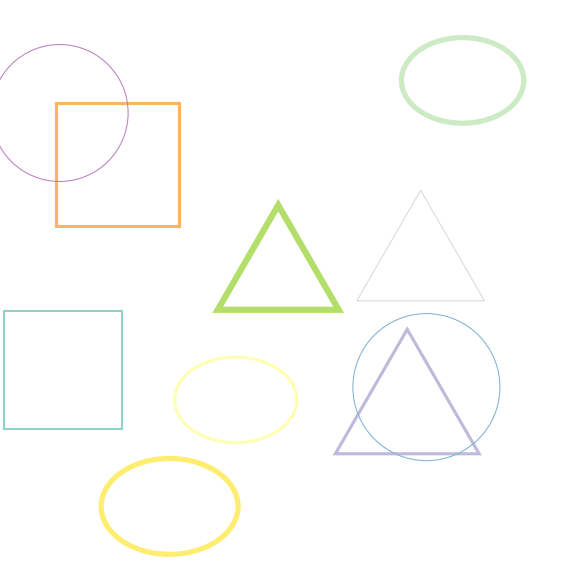[{"shape": "square", "thickness": 1, "radius": 0.51, "center": [0.109, 0.358]}, {"shape": "oval", "thickness": 1.5, "radius": 0.53, "center": [0.408, 0.307]}, {"shape": "triangle", "thickness": 1.5, "radius": 0.72, "center": [0.705, 0.285]}, {"shape": "circle", "thickness": 0.5, "radius": 0.64, "center": [0.738, 0.329]}, {"shape": "square", "thickness": 1.5, "radius": 0.53, "center": [0.203, 0.715]}, {"shape": "triangle", "thickness": 3, "radius": 0.6, "center": [0.482, 0.523]}, {"shape": "triangle", "thickness": 0.5, "radius": 0.64, "center": [0.728, 0.542]}, {"shape": "circle", "thickness": 0.5, "radius": 0.59, "center": [0.103, 0.803]}, {"shape": "oval", "thickness": 2.5, "radius": 0.53, "center": [0.801, 0.86]}, {"shape": "oval", "thickness": 2.5, "radius": 0.59, "center": [0.294, 0.122]}]